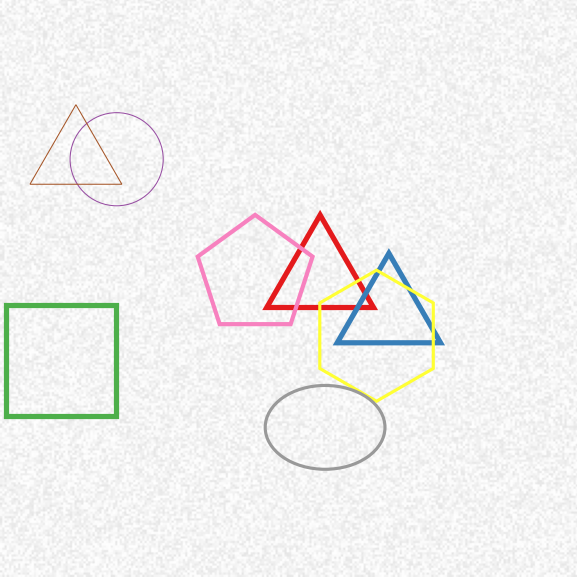[{"shape": "triangle", "thickness": 2.5, "radius": 0.53, "center": [0.554, 0.52]}, {"shape": "triangle", "thickness": 2.5, "radius": 0.52, "center": [0.673, 0.457]}, {"shape": "square", "thickness": 2.5, "radius": 0.48, "center": [0.106, 0.375]}, {"shape": "circle", "thickness": 0.5, "radius": 0.4, "center": [0.202, 0.723]}, {"shape": "hexagon", "thickness": 1.5, "radius": 0.57, "center": [0.652, 0.418]}, {"shape": "triangle", "thickness": 0.5, "radius": 0.46, "center": [0.131, 0.726]}, {"shape": "pentagon", "thickness": 2, "radius": 0.52, "center": [0.442, 0.522]}, {"shape": "oval", "thickness": 1.5, "radius": 0.52, "center": [0.563, 0.259]}]